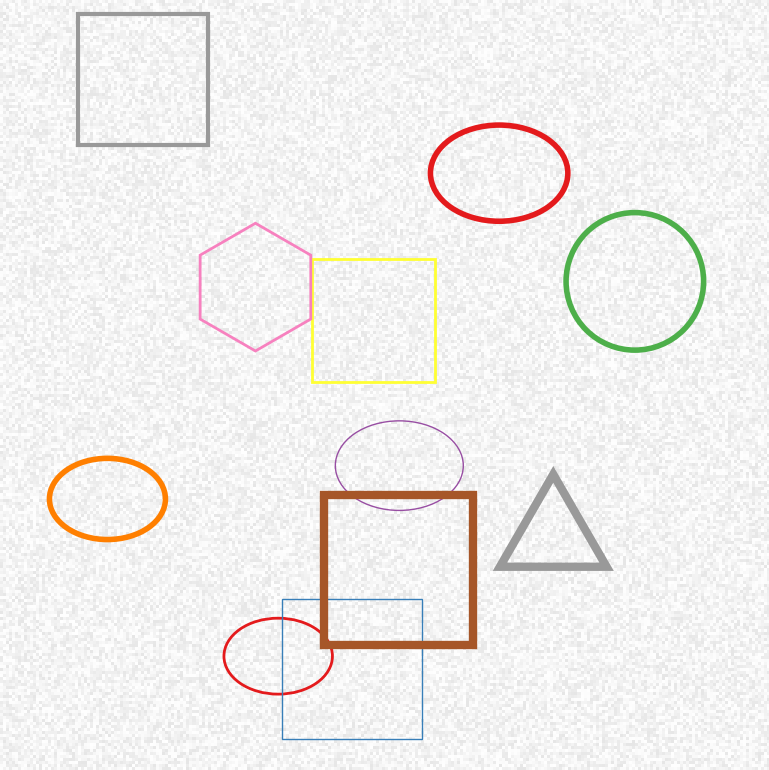[{"shape": "oval", "thickness": 2, "radius": 0.45, "center": [0.648, 0.775]}, {"shape": "oval", "thickness": 1, "radius": 0.35, "center": [0.361, 0.148]}, {"shape": "square", "thickness": 0.5, "radius": 0.45, "center": [0.457, 0.131]}, {"shape": "circle", "thickness": 2, "radius": 0.45, "center": [0.824, 0.635]}, {"shape": "oval", "thickness": 0.5, "radius": 0.42, "center": [0.519, 0.395]}, {"shape": "oval", "thickness": 2, "radius": 0.38, "center": [0.14, 0.352]}, {"shape": "square", "thickness": 1, "radius": 0.4, "center": [0.485, 0.584]}, {"shape": "square", "thickness": 3, "radius": 0.48, "center": [0.517, 0.26]}, {"shape": "hexagon", "thickness": 1, "radius": 0.41, "center": [0.332, 0.627]}, {"shape": "square", "thickness": 1.5, "radius": 0.42, "center": [0.186, 0.897]}, {"shape": "triangle", "thickness": 3, "radius": 0.4, "center": [0.719, 0.304]}]